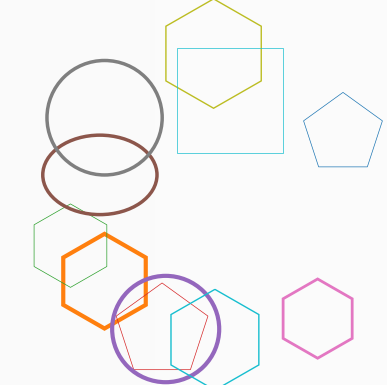[{"shape": "pentagon", "thickness": 0.5, "radius": 0.53, "center": [0.885, 0.653]}, {"shape": "hexagon", "thickness": 3, "radius": 0.61, "center": [0.27, 0.27]}, {"shape": "hexagon", "thickness": 0.5, "radius": 0.54, "center": [0.182, 0.362]}, {"shape": "pentagon", "thickness": 0.5, "radius": 0.62, "center": [0.418, 0.14]}, {"shape": "circle", "thickness": 3, "radius": 0.69, "center": [0.428, 0.145]}, {"shape": "oval", "thickness": 2.5, "radius": 0.74, "center": [0.258, 0.546]}, {"shape": "hexagon", "thickness": 2, "radius": 0.51, "center": [0.82, 0.172]}, {"shape": "circle", "thickness": 2.5, "radius": 0.74, "center": [0.27, 0.694]}, {"shape": "hexagon", "thickness": 1, "radius": 0.71, "center": [0.551, 0.861]}, {"shape": "hexagon", "thickness": 1, "radius": 0.65, "center": [0.555, 0.118]}, {"shape": "square", "thickness": 0.5, "radius": 0.68, "center": [0.593, 0.74]}]